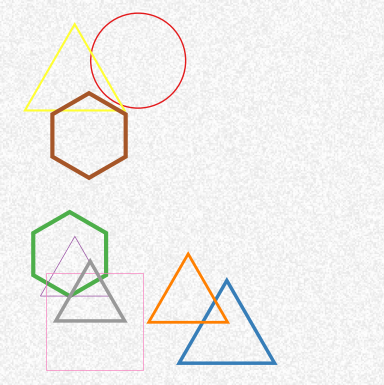[{"shape": "circle", "thickness": 1, "radius": 0.62, "center": [0.359, 0.842]}, {"shape": "triangle", "thickness": 2.5, "radius": 0.72, "center": [0.589, 0.128]}, {"shape": "hexagon", "thickness": 3, "radius": 0.55, "center": [0.181, 0.34]}, {"shape": "triangle", "thickness": 0.5, "radius": 0.52, "center": [0.194, 0.283]}, {"shape": "triangle", "thickness": 2, "radius": 0.59, "center": [0.489, 0.222]}, {"shape": "triangle", "thickness": 1.5, "radius": 0.75, "center": [0.194, 0.788]}, {"shape": "hexagon", "thickness": 3, "radius": 0.55, "center": [0.231, 0.648]}, {"shape": "square", "thickness": 0.5, "radius": 0.63, "center": [0.246, 0.164]}, {"shape": "triangle", "thickness": 2.5, "radius": 0.52, "center": [0.234, 0.218]}]